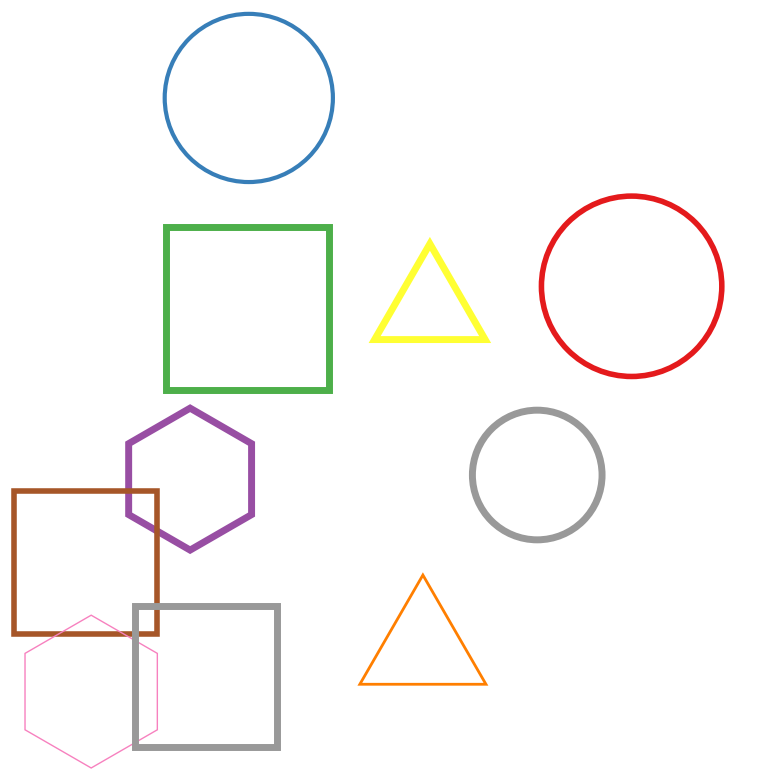[{"shape": "circle", "thickness": 2, "radius": 0.59, "center": [0.82, 0.628]}, {"shape": "circle", "thickness": 1.5, "radius": 0.55, "center": [0.323, 0.873]}, {"shape": "square", "thickness": 2.5, "radius": 0.53, "center": [0.321, 0.599]}, {"shape": "hexagon", "thickness": 2.5, "radius": 0.46, "center": [0.247, 0.378]}, {"shape": "triangle", "thickness": 1, "radius": 0.47, "center": [0.549, 0.159]}, {"shape": "triangle", "thickness": 2.5, "radius": 0.41, "center": [0.558, 0.6]}, {"shape": "square", "thickness": 2, "radius": 0.46, "center": [0.111, 0.269]}, {"shape": "hexagon", "thickness": 0.5, "radius": 0.5, "center": [0.118, 0.102]}, {"shape": "square", "thickness": 2.5, "radius": 0.46, "center": [0.268, 0.122]}, {"shape": "circle", "thickness": 2.5, "radius": 0.42, "center": [0.698, 0.383]}]